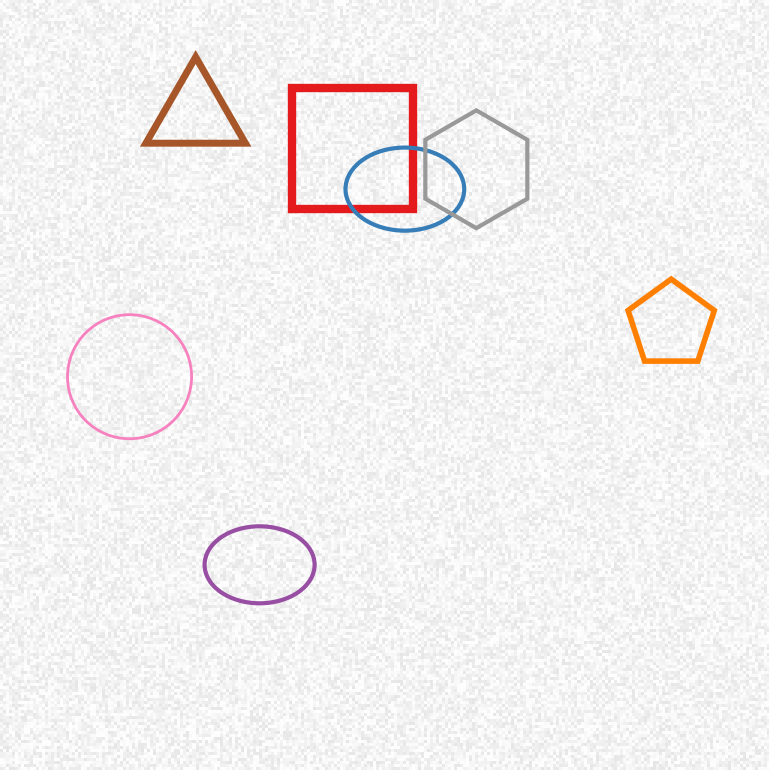[{"shape": "square", "thickness": 3, "radius": 0.4, "center": [0.458, 0.807]}, {"shape": "oval", "thickness": 1.5, "radius": 0.39, "center": [0.526, 0.754]}, {"shape": "oval", "thickness": 1.5, "radius": 0.36, "center": [0.337, 0.267]}, {"shape": "pentagon", "thickness": 2, "radius": 0.29, "center": [0.872, 0.579]}, {"shape": "triangle", "thickness": 2.5, "radius": 0.37, "center": [0.254, 0.851]}, {"shape": "circle", "thickness": 1, "radius": 0.4, "center": [0.168, 0.511]}, {"shape": "hexagon", "thickness": 1.5, "radius": 0.38, "center": [0.619, 0.78]}]